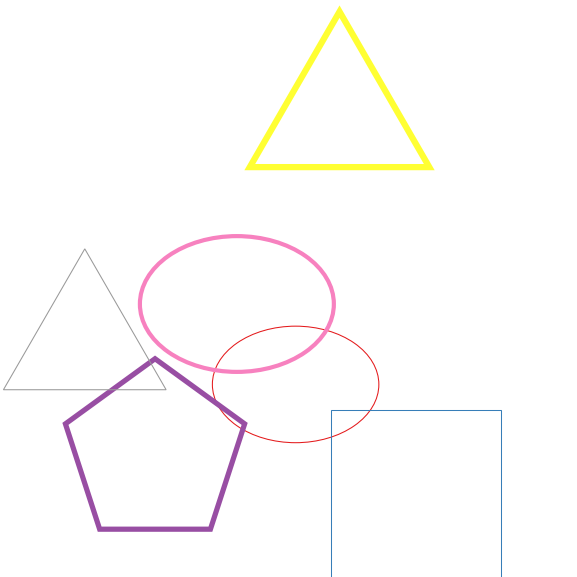[{"shape": "oval", "thickness": 0.5, "radius": 0.72, "center": [0.512, 0.333]}, {"shape": "square", "thickness": 0.5, "radius": 0.73, "center": [0.721, 0.143]}, {"shape": "pentagon", "thickness": 2.5, "radius": 0.82, "center": [0.268, 0.215]}, {"shape": "triangle", "thickness": 3, "radius": 0.9, "center": [0.588, 0.799]}, {"shape": "oval", "thickness": 2, "radius": 0.84, "center": [0.41, 0.473]}, {"shape": "triangle", "thickness": 0.5, "radius": 0.81, "center": [0.147, 0.406]}]